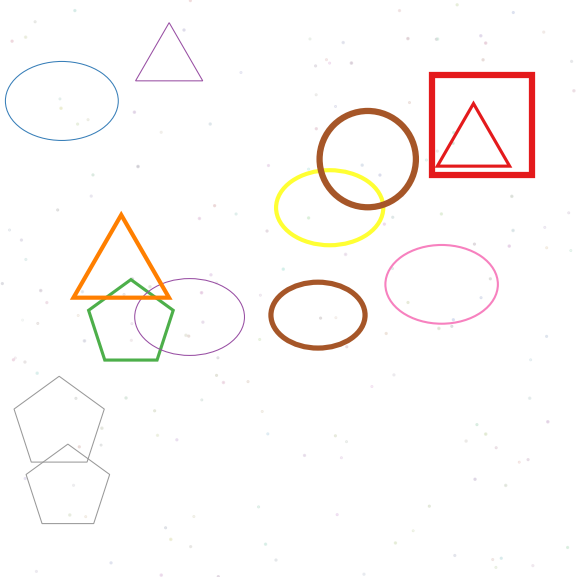[{"shape": "square", "thickness": 3, "radius": 0.43, "center": [0.834, 0.783]}, {"shape": "triangle", "thickness": 1.5, "radius": 0.36, "center": [0.82, 0.748]}, {"shape": "oval", "thickness": 0.5, "radius": 0.49, "center": [0.107, 0.824]}, {"shape": "pentagon", "thickness": 1.5, "radius": 0.39, "center": [0.227, 0.438]}, {"shape": "oval", "thickness": 0.5, "radius": 0.48, "center": [0.328, 0.45]}, {"shape": "triangle", "thickness": 0.5, "radius": 0.34, "center": [0.293, 0.893]}, {"shape": "triangle", "thickness": 2, "radius": 0.48, "center": [0.21, 0.531]}, {"shape": "oval", "thickness": 2, "radius": 0.46, "center": [0.571, 0.639]}, {"shape": "oval", "thickness": 2.5, "radius": 0.41, "center": [0.551, 0.453]}, {"shape": "circle", "thickness": 3, "radius": 0.42, "center": [0.637, 0.724]}, {"shape": "oval", "thickness": 1, "radius": 0.49, "center": [0.765, 0.507]}, {"shape": "pentagon", "thickness": 0.5, "radius": 0.41, "center": [0.102, 0.265]}, {"shape": "pentagon", "thickness": 0.5, "radius": 0.38, "center": [0.118, 0.154]}]